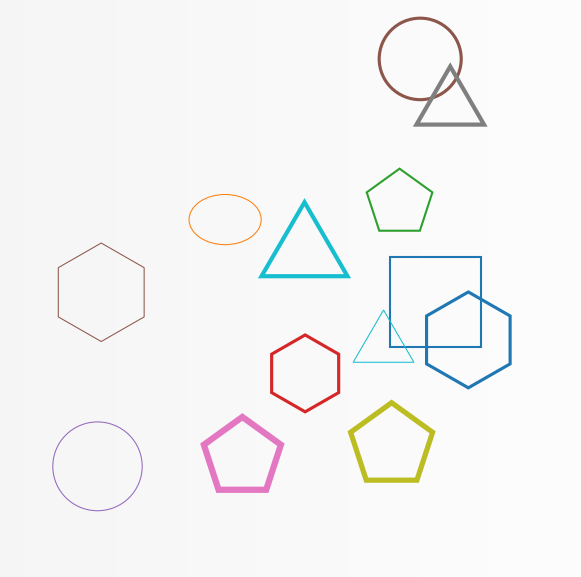[{"shape": "square", "thickness": 1, "radius": 0.39, "center": [0.75, 0.476]}, {"shape": "hexagon", "thickness": 1.5, "radius": 0.41, "center": [0.806, 0.411]}, {"shape": "oval", "thickness": 0.5, "radius": 0.31, "center": [0.387, 0.619]}, {"shape": "pentagon", "thickness": 1, "radius": 0.3, "center": [0.687, 0.648]}, {"shape": "hexagon", "thickness": 1.5, "radius": 0.33, "center": [0.525, 0.353]}, {"shape": "circle", "thickness": 0.5, "radius": 0.38, "center": [0.168, 0.192]}, {"shape": "circle", "thickness": 1.5, "radius": 0.35, "center": [0.723, 0.897]}, {"shape": "hexagon", "thickness": 0.5, "radius": 0.43, "center": [0.174, 0.493]}, {"shape": "pentagon", "thickness": 3, "radius": 0.35, "center": [0.417, 0.207]}, {"shape": "triangle", "thickness": 2, "radius": 0.34, "center": [0.775, 0.817]}, {"shape": "pentagon", "thickness": 2.5, "radius": 0.37, "center": [0.674, 0.228]}, {"shape": "triangle", "thickness": 2, "radius": 0.43, "center": [0.524, 0.564]}, {"shape": "triangle", "thickness": 0.5, "radius": 0.3, "center": [0.66, 0.402]}]